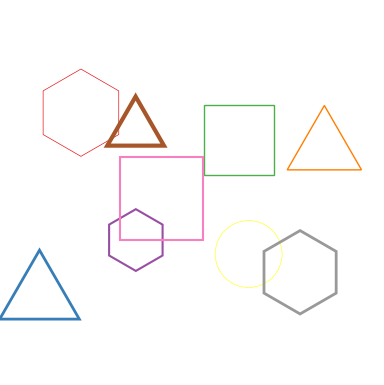[{"shape": "hexagon", "thickness": 0.5, "radius": 0.57, "center": [0.21, 0.707]}, {"shape": "triangle", "thickness": 2, "radius": 0.6, "center": [0.103, 0.231]}, {"shape": "square", "thickness": 1, "radius": 0.45, "center": [0.621, 0.636]}, {"shape": "hexagon", "thickness": 1.5, "radius": 0.4, "center": [0.353, 0.376]}, {"shape": "triangle", "thickness": 1, "radius": 0.56, "center": [0.843, 0.615]}, {"shape": "circle", "thickness": 0.5, "radius": 0.43, "center": [0.646, 0.34]}, {"shape": "triangle", "thickness": 3, "radius": 0.43, "center": [0.352, 0.664]}, {"shape": "square", "thickness": 1.5, "radius": 0.54, "center": [0.419, 0.484]}, {"shape": "hexagon", "thickness": 2, "radius": 0.54, "center": [0.779, 0.293]}]